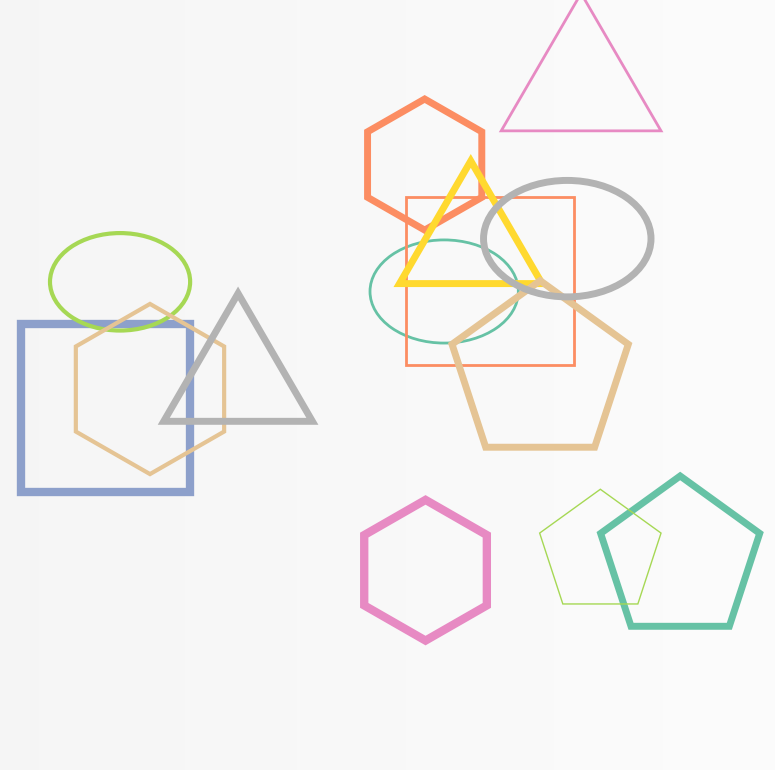[{"shape": "pentagon", "thickness": 2.5, "radius": 0.54, "center": [0.878, 0.274]}, {"shape": "oval", "thickness": 1, "radius": 0.48, "center": [0.573, 0.621]}, {"shape": "hexagon", "thickness": 2.5, "radius": 0.43, "center": [0.548, 0.786]}, {"shape": "square", "thickness": 1, "radius": 0.54, "center": [0.632, 0.635]}, {"shape": "square", "thickness": 3, "radius": 0.55, "center": [0.136, 0.47]}, {"shape": "triangle", "thickness": 1, "radius": 0.6, "center": [0.75, 0.89]}, {"shape": "hexagon", "thickness": 3, "radius": 0.46, "center": [0.549, 0.259]}, {"shape": "pentagon", "thickness": 0.5, "radius": 0.41, "center": [0.775, 0.282]}, {"shape": "oval", "thickness": 1.5, "radius": 0.45, "center": [0.155, 0.634]}, {"shape": "triangle", "thickness": 2.5, "radius": 0.53, "center": [0.607, 0.685]}, {"shape": "hexagon", "thickness": 1.5, "radius": 0.55, "center": [0.194, 0.495]}, {"shape": "pentagon", "thickness": 2.5, "radius": 0.6, "center": [0.697, 0.516]}, {"shape": "triangle", "thickness": 2.5, "radius": 0.55, "center": [0.307, 0.508]}, {"shape": "oval", "thickness": 2.5, "radius": 0.54, "center": [0.732, 0.69]}]